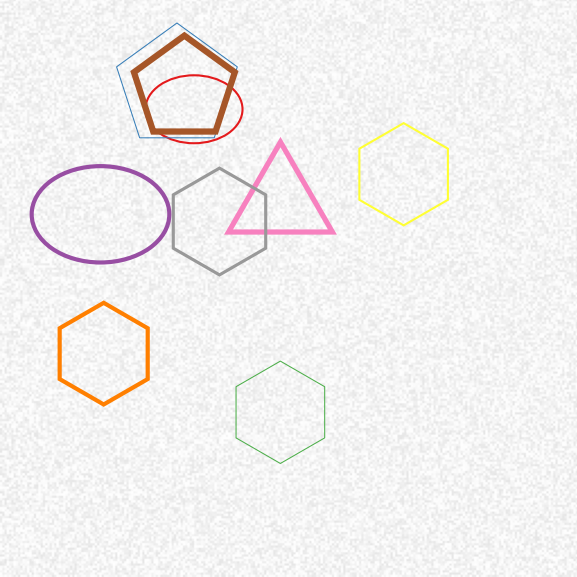[{"shape": "oval", "thickness": 1, "radius": 0.42, "center": [0.336, 0.81]}, {"shape": "pentagon", "thickness": 0.5, "radius": 0.55, "center": [0.306, 0.849]}, {"shape": "hexagon", "thickness": 0.5, "radius": 0.44, "center": [0.485, 0.285]}, {"shape": "oval", "thickness": 2, "radius": 0.6, "center": [0.174, 0.628]}, {"shape": "hexagon", "thickness": 2, "radius": 0.44, "center": [0.18, 0.387]}, {"shape": "hexagon", "thickness": 1, "radius": 0.44, "center": [0.699, 0.697]}, {"shape": "pentagon", "thickness": 3, "radius": 0.46, "center": [0.319, 0.846]}, {"shape": "triangle", "thickness": 2.5, "radius": 0.52, "center": [0.486, 0.649]}, {"shape": "hexagon", "thickness": 1.5, "radius": 0.46, "center": [0.38, 0.616]}]